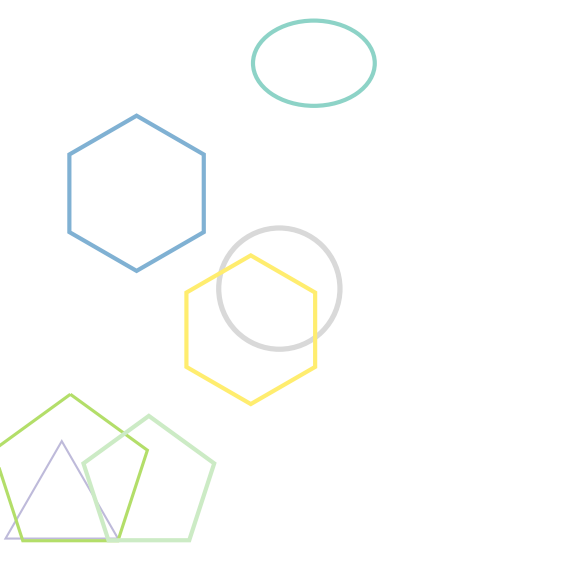[{"shape": "oval", "thickness": 2, "radius": 0.53, "center": [0.544, 0.89]}, {"shape": "triangle", "thickness": 1, "radius": 0.56, "center": [0.107, 0.123]}, {"shape": "hexagon", "thickness": 2, "radius": 0.67, "center": [0.236, 0.664]}, {"shape": "pentagon", "thickness": 1.5, "radius": 0.7, "center": [0.122, 0.176]}, {"shape": "circle", "thickness": 2.5, "radius": 0.52, "center": [0.484, 0.499]}, {"shape": "pentagon", "thickness": 2, "radius": 0.6, "center": [0.258, 0.16]}, {"shape": "hexagon", "thickness": 2, "radius": 0.64, "center": [0.434, 0.428]}]